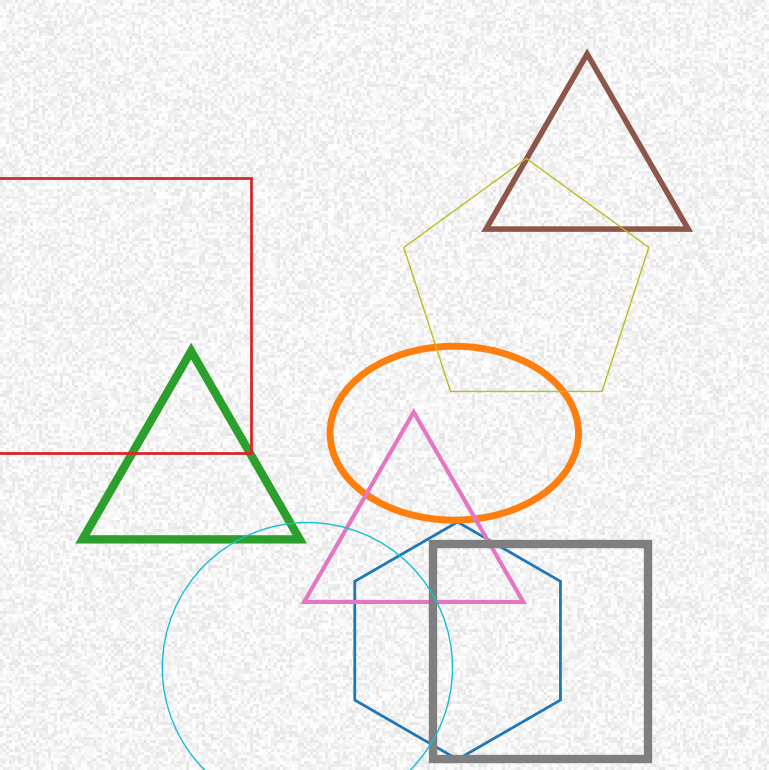[{"shape": "hexagon", "thickness": 1, "radius": 0.77, "center": [0.594, 0.168]}, {"shape": "oval", "thickness": 2.5, "radius": 0.81, "center": [0.59, 0.437]}, {"shape": "triangle", "thickness": 3, "radius": 0.81, "center": [0.248, 0.381]}, {"shape": "square", "thickness": 1, "radius": 0.89, "center": [0.148, 0.59]}, {"shape": "triangle", "thickness": 2, "radius": 0.76, "center": [0.763, 0.778]}, {"shape": "triangle", "thickness": 1.5, "radius": 0.82, "center": [0.537, 0.3]}, {"shape": "square", "thickness": 3, "radius": 0.7, "center": [0.702, 0.154]}, {"shape": "pentagon", "thickness": 0.5, "radius": 0.84, "center": [0.683, 0.627]}, {"shape": "circle", "thickness": 0.5, "radius": 0.94, "center": [0.399, 0.133]}]